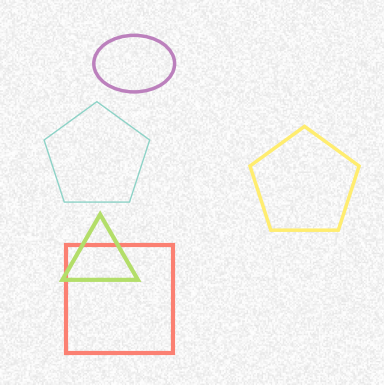[{"shape": "pentagon", "thickness": 1, "radius": 0.72, "center": [0.252, 0.592]}, {"shape": "square", "thickness": 3, "radius": 0.7, "center": [0.311, 0.224]}, {"shape": "triangle", "thickness": 3, "radius": 0.57, "center": [0.26, 0.33]}, {"shape": "oval", "thickness": 2.5, "radius": 0.52, "center": [0.349, 0.835]}, {"shape": "pentagon", "thickness": 2.5, "radius": 0.75, "center": [0.791, 0.523]}]